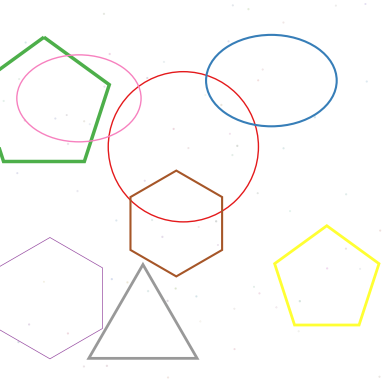[{"shape": "circle", "thickness": 1, "radius": 0.98, "center": [0.476, 0.619]}, {"shape": "oval", "thickness": 1.5, "radius": 0.85, "center": [0.705, 0.791]}, {"shape": "pentagon", "thickness": 2.5, "radius": 0.89, "center": [0.114, 0.725]}, {"shape": "hexagon", "thickness": 0.5, "radius": 0.79, "center": [0.13, 0.226]}, {"shape": "pentagon", "thickness": 2, "radius": 0.71, "center": [0.849, 0.271]}, {"shape": "hexagon", "thickness": 1.5, "radius": 0.69, "center": [0.458, 0.419]}, {"shape": "oval", "thickness": 1, "radius": 0.81, "center": [0.205, 0.745]}, {"shape": "triangle", "thickness": 2, "radius": 0.81, "center": [0.371, 0.15]}]